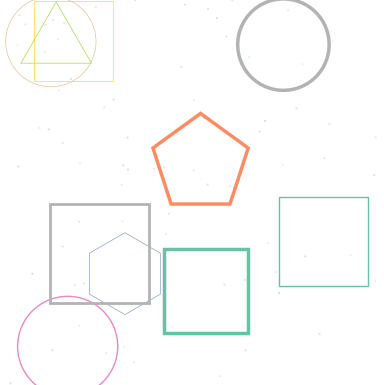[{"shape": "square", "thickness": 2.5, "radius": 0.55, "center": [0.536, 0.245]}, {"shape": "square", "thickness": 1, "radius": 0.58, "center": [0.84, 0.373]}, {"shape": "pentagon", "thickness": 2.5, "radius": 0.65, "center": [0.521, 0.575]}, {"shape": "hexagon", "thickness": 0.5, "radius": 0.53, "center": [0.324, 0.289]}, {"shape": "circle", "thickness": 1, "radius": 0.65, "center": [0.176, 0.1]}, {"shape": "triangle", "thickness": 0.5, "radius": 0.53, "center": [0.146, 0.889]}, {"shape": "square", "thickness": 0.5, "radius": 0.52, "center": [0.191, 0.894]}, {"shape": "circle", "thickness": 0.5, "radius": 0.59, "center": [0.132, 0.892]}, {"shape": "circle", "thickness": 2.5, "radius": 0.59, "center": [0.736, 0.884]}, {"shape": "square", "thickness": 2, "radius": 0.64, "center": [0.257, 0.342]}]